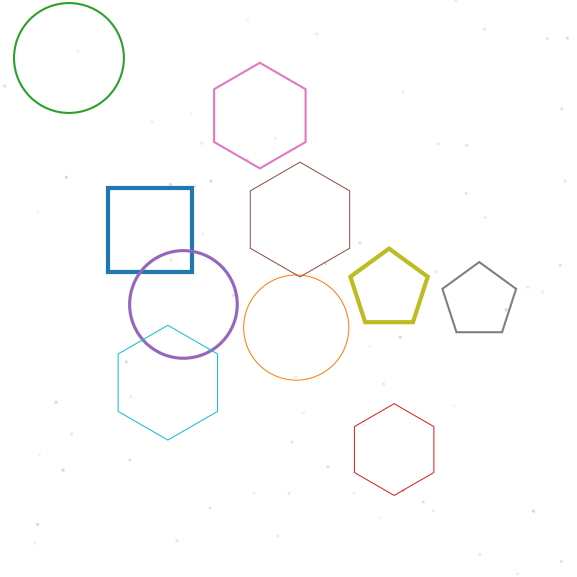[{"shape": "square", "thickness": 2, "radius": 0.36, "center": [0.26, 0.601]}, {"shape": "circle", "thickness": 0.5, "radius": 0.46, "center": [0.513, 0.432]}, {"shape": "circle", "thickness": 1, "radius": 0.48, "center": [0.119, 0.899]}, {"shape": "hexagon", "thickness": 0.5, "radius": 0.4, "center": [0.683, 0.221]}, {"shape": "circle", "thickness": 1.5, "radius": 0.47, "center": [0.318, 0.472]}, {"shape": "hexagon", "thickness": 0.5, "radius": 0.5, "center": [0.519, 0.619]}, {"shape": "hexagon", "thickness": 1, "radius": 0.46, "center": [0.45, 0.799]}, {"shape": "pentagon", "thickness": 1, "radius": 0.34, "center": [0.83, 0.478]}, {"shape": "pentagon", "thickness": 2, "radius": 0.35, "center": [0.674, 0.498]}, {"shape": "hexagon", "thickness": 0.5, "radius": 0.5, "center": [0.291, 0.337]}]